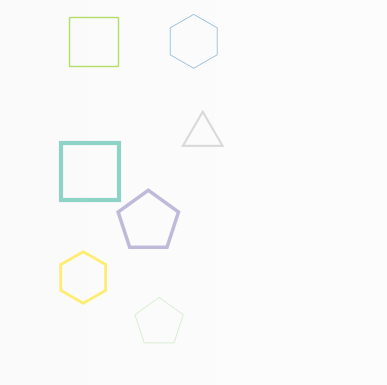[{"shape": "square", "thickness": 3, "radius": 0.37, "center": [0.232, 0.555]}, {"shape": "pentagon", "thickness": 2.5, "radius": 0.41, "center": [0.383, 0.424]}, {"shape": "hexagon", "thickness": 0.5, "radius": 0.35, "center": [0.5, 0.893]}, {"shape": "square", "thickness": 1, "radius": 0.32, "center": [0.241, 0.893]}, {"shape": "triangle", "thickness": 1.5, "radius": 0.3, "center": [0.523, 0.651]}, {"shape": "pentagon", "thickness": 0.5, "radius": 0.33, "center": [0.411, 0.162]}, {"shape": "hexagon", "thickness": 2, "radius": 0.33, "center": [0.215, 0.279]}]